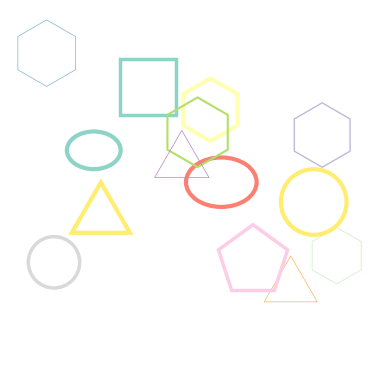[{"shape": "square", "thickness": 2.5, "radius": 0.36, "center": [0.384, 0.774]}, {"shape": "oval", "thickness": 3, "radius": 0.35, "center": [0.244, 0.61]}, {"shape": "hexagon", "thickness": 3, "radius": 0.41, "center": [0.546, 0.715]}, {"shape": "hexagon", "thickness": 1, "radius": 0.42, "center": [0.837, 0.649]}, {"shape": "oval", "thickness": 3, "radius": 0.46, "center": [0.575, 0.527]}, {"shape": "hexagon", "thickness": 0.5, "radius": 0.43, "center": [0.121, 0.862]}, {"shape": "triangle", "thickness": 0.5, "radius": 0.4, "center": [0.755, 0.256]}, {"shape": "hexagon", "thickness": 1.5, "radius": 0.45, "center": [0.513, 0.656]}, {"shape": "pentagon", "thickness": 2.5, "radius": 0.47, "center": [0.657, 0.322]}, {"shape": "circle", "thickness": 2.5, "radius": 0.33, "center": [0.14, 0.319]}, {"shape": "triangle", "thickness": 0.5, "radius": 0.41, "center": [0.472, 0.58]}, {"shape": "hexagon", "thickness": 0.5, "radius": 0.37, "center": [0.874, 0.336]}, {"shape": "triangle", "thickness": 3, "radius": 0.44, "center": [0.262, 0.439]}, {"shape": "circle", "thickness": 3, "radius": 0.43, "center": [0.815, 0.475]}]